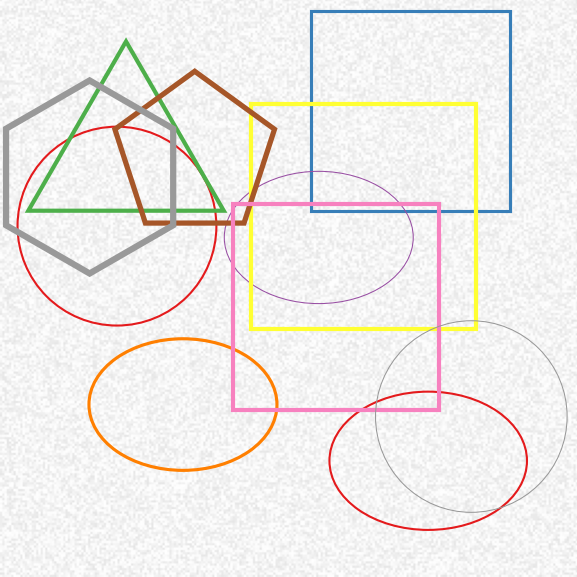[{"shape": "oval", "thickness": 1, "radius": 0.86, "center": [0.741, 0.201]}, {"shape": "circle", "thickness": 1, "radius": 0.86, "center": [0.203, 0.608]}, {"shape": "square", "thickness": 1.5, "radius": 0.87, "center": [0.711, 0.807]}, {"shape": "triangle", "thickness": 2, "radius": 0.98, "center": [0.218, 0.732]}, {"shape": "oval", "thickness": 0.5, "radius": 0.82, "center": [0.552, 0.588]}, {"shape": "oval", "thickness": 1.5, "radius": 0.81, "center": [0.317, 0.299]}, {"shape": "square", "thickness": 2, "radius": 0.97, "center": [0.629, 0.624]}, {"shape": "pentagon", "thickness": 2.5, "radius": 0.73, "center": [0.337, 0.73]}, {"shape": "square", "thickness": 2, "radius": 0.89, "center": [0.582, 0.467]}, {"shape": "circle", "thickness": 0.5, "radius": 0.83, "center": [0.816, 0.278]}, {"shape": "hexagon", "thickness": 3, "radius": 0.84, "center": [0.155, 0.693]}]